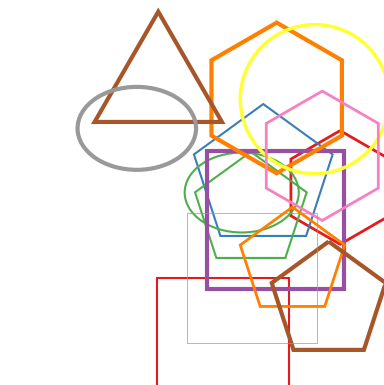[{"shape": "hexagon", "thickness": 2, "radius": 0.74, "center": [0.883, 0.513]}, {"shape": "square", "thickness": 1.5, "radius": 0.85, "center": [0.579, 0.107]}, {"shape": "pentagon", "thickness": 1.5, "radius": 0.95, "center": [0.684, 0.54]}, {"shape": "pentagon", "thickness": 1.5, "radius": 0.76, "center": [0.652, 0.453]}, {"shape": "oval", "thickness": 1.5, "radius": 0.74, "center": [0.628, 0.5]}, {"shape": "square", "thickness": 3, "radius": 0.89, "center": [0.716, 0.429]}, {"shape": "hexagon", "thickness": 3, "radius": 0.98, "center": [0.719, 0.746]}, {"shape": "pentagon", "thickness": 2, "radius": 0.71, "center": [0.76, 0.319]}, {"shape": "circle", "thickness": 2.5, "radius": 0.97, "center": [0.818, 0.742]}, {"shape": "pentagon", "thickness": 3, "radius": 0.78, "center": [0.854, 0.217]}, {"shape": "triangle", "thickness": 3, "radius": 0.95, "center": [0.411, 0.779]}, {"shape": "hexagon", "thickness": 2, "radius": 0.84, "center": [0.837, 0.595]}, {"shape": "square", "thickness": 0.5, "radius": 0.84, "center": [0.656, 0.279]}, {"shape": "oval", "thickness": 3, "radius": 0.77, "center": [0.355, 0.667]}]